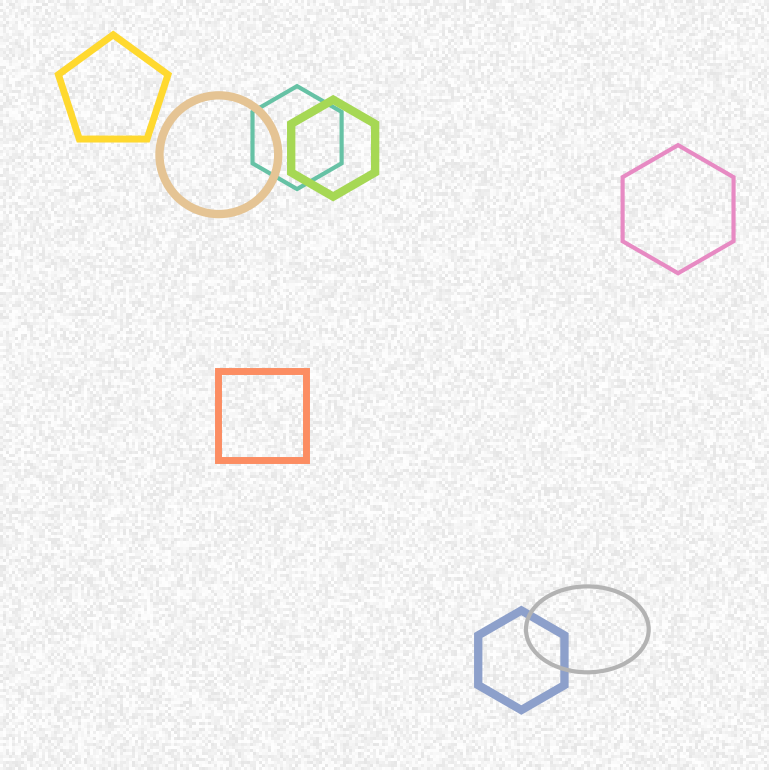[{"shape": "hexagon", "thickness": 1.5, "radius": 0.33, "center": [0.386, 0.821]}, {"shape": "square", "thickness": 2.5, "radius": 0.29, "center": [0.34, 0.46]}, {"shape": "hexagon", "thickness": 3, "radius": 0.32, "center": [0.677, 0.143]}, {"shape": "hexagon", "thickness": 1.5, "radius": 0.42, "center": [0.881, 0.728]}, {"shape": "hexagon", "thickness": 3, "radius": 0.31, "center": [0.433, 0.808]}, {"shape": "pentagon", "thickness": 2.5, "radius": 0.37, "center": [0.147, 0.88]}, {"shape": "circle", "thickness": 3, "radius": 0.39, "center": [0.284, 0.799]}, {"shape": "oval", "thickness": 1.5, "radius": 0.4, "center": [0.763, 0.183]}]